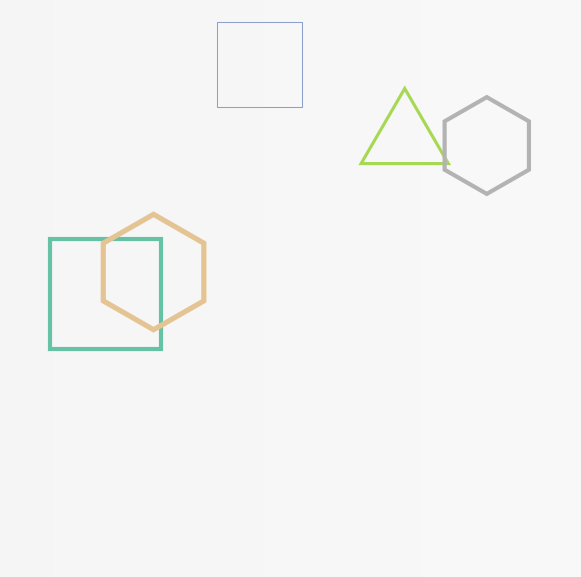[{"shape": "square", "thickness": 2, "radius": 0.48, "center": [0.181, 0.49]}, {"shape": "square", "thickness": 0.5, "radius": 0.37, "center": [0.447, 0.888]}, {"shape": "triangle", "thickness": 1.5, "radius": 0.43, "center": [0.696, 0.759]}, {"shape": "hexagon", "thickness": 2.5, "radius": 0.5, "center": [0.264, 0.528]}, {"shape": "hexagon", "thickness": 2, "radius": 0.42, "center": [0.837, 0.747]}]